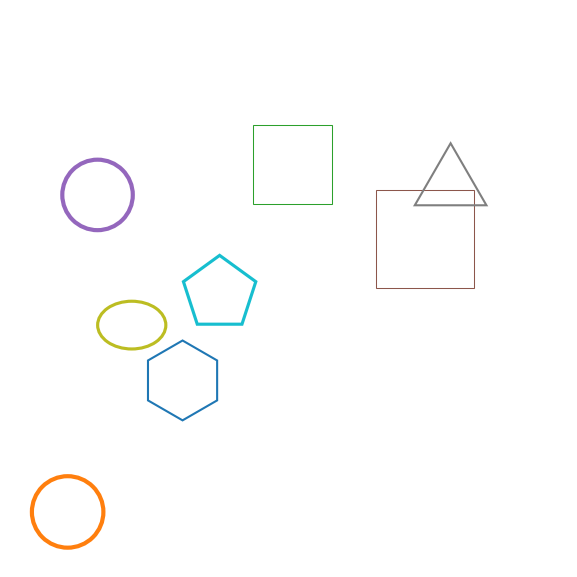[{"shape": "hexagon", "thickness": 1, "radius": 0.35, "center": [0.316, 0.34]}, {"shape": "circle", "thickness": 2, "radius": 0.31, "center": [0.117, 0.113]}, {"shape": "square", "thickness": 0.5, "radius": 0.34, "center": [0.507, 0.715]}, {"shape": "circle", "thickness": 2, "radius": 0.31, "center": [0.169, 0.662]}, {"shape": "square", "thickness": 0.5, "radius": 0.43, "center": [0.735, 0.586]}, {"shape": "triangle", "thickness": 1, "radius": 0.36, "center": [0.78, 0.679]}, {"shape": "oval", "thickness": 1.5, "radius": 0.3, "center": [0.228, 0.436]}, {"shape": "pentagon", "thickness": 1.5, "radius": 0.33, "center": [0.38, 0.491]}]